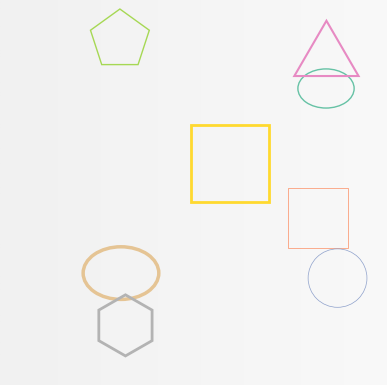[{"shape": "oval", "thickness": 1, "radius": 0.36, "center": [0.841, 0.77]}, {"shape": "square", "thickness": 0.5, "radius": 0.39, "center": [0.82, 0.434]}, {"shape": "circle", "thickness": 0.5, "radius": 0.38, "center": [0.871, 0.278]}, {"shape": "triangle", "thickness": 1.5, "radius": 0.48, "center": [0.842, 0.85]}, {"shape": "pentagon", "thickness": 1, "radius": 0.4, "center": [0.309, 0.897]}, {"shape": "square", "thickness": 2, "radius": 0.5, "center": [0.593, 0.576]}, {"shape": "oval", "thickness": 2.5, "radius": 0.49, "center": [0.312, 0.291]}, {"shape": "hexagon", "thickness": 2, "radius": 0.4, "center": [0.324, 0.155]}]